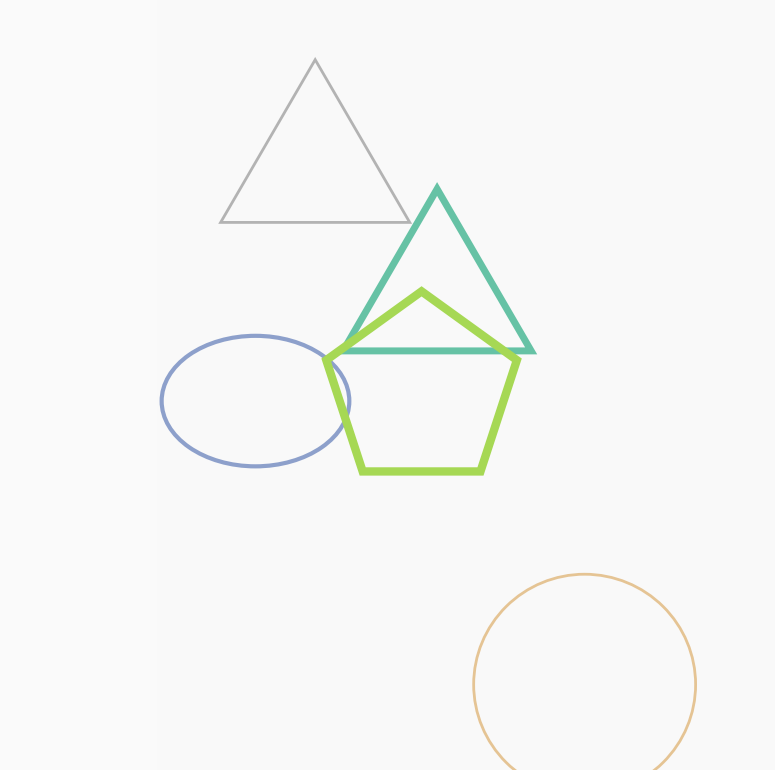[{"shape": "triangle", "thickness": 2.5, "radius": 0.7, "center": [0.564, 0.614]}, {"shape": "oval", "thickness": 1.5, "radius": 0.61, "center": [0.33, 0.479]}, {"shape": "pentagon", "thickness": 3, "radius": 0.65, "center": [0.544, 0.492]}, {"shape": "circle", "thickness": 1, "radius": 0.72, "center": [0.754, 0.111]}, {"shape": "triangle", "thickness": 1, "radius": 0.7, "center": [0.407, 0.782]}]